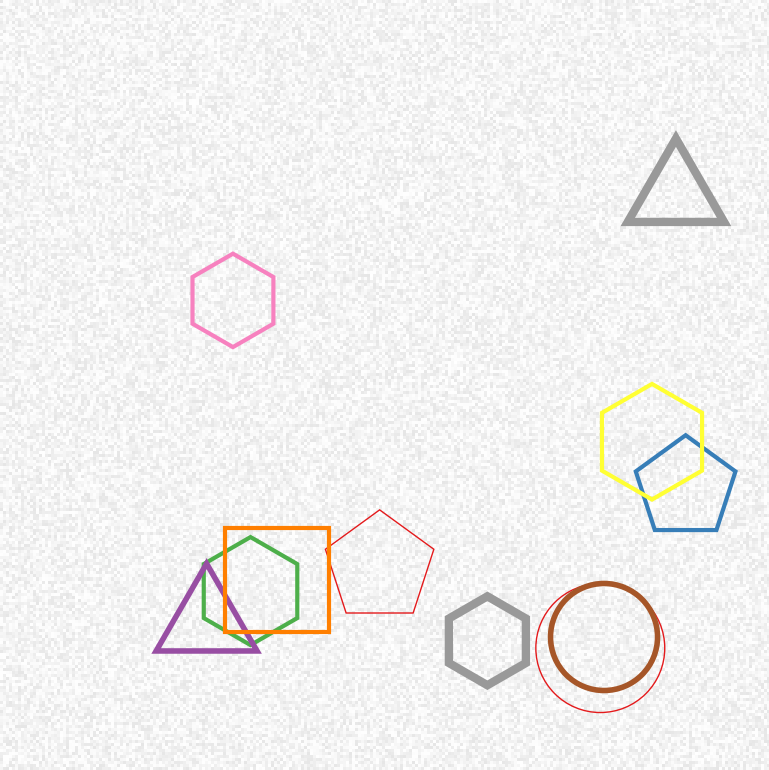[{"shape": "pentagon", "thickness": 0.5, "radius": 0.37, "center": [0.493, 0.264]}, {"shape": "circle", "thickness": 0.5, "radius": 0.42, "center": [0.78, 0.158]}, {"shape": "pentagon", "thickness": 1.5, "radius": 0.34, "center": [0.89, 0.367]}, {"shape": "hexagon", "thickness": 1.5, "radius": 0.35, "center": [0.325, 0.232]}, {"shape": "triangle", "thickness": 2, "radius": 0.38, "center": [0.268, 0.192]}, {"shape": "square", "thickness": 1.5, "radius": 0.34, "center": [0.359, 0.247]}, {"shape": "hexagon", "thickness": 1.5, "radius": 0.38, "center": [0.847, 0.426]}, {"shape": "circle", "thickness": 2, "radius": 0.35, "center": [0.784, 0.173]}, {"shape": "hexagon", "thickness": 1.5, "radius": 0.3, "center": [0.303, 0.61]}, {"shape": "triangle", "thickness": 3, "radius": 0.36, "center": [0.878, 0.748]}, {"shape": "hexagon", "thickness": 3, "radius": 0.29, "center": [0.633, 0.168]}]